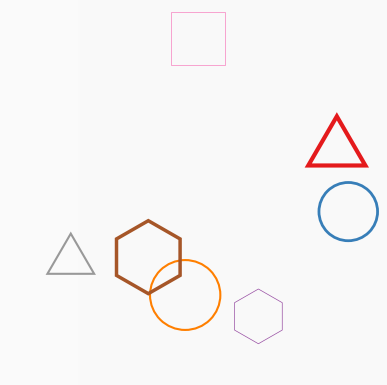[{"shape": "triangle", "thickness": 3, "radius": 0.43, "center": [0.869, 0.613]}, {"shape": "circle", "thickness": 2, "radius": 0.38, "center": [0.899, 0.45]}, {"shape": "hexagon", "thickness": 0.5, "radius": 0.36, "center": [0.667, 0.178]}, {"shape": "circle", "thickness": 1.5, "radius": 0.45, "center": [0.478, 0.234]}, {"shape": "hexagon", "thickness": 2.5, "radius": 0.47, "center": [0.383, 0.332]}, {"shape": "square", "thickness": 0.5, "radius": 0.35, "center": [0.512, 0.9]}, {"shape": "triangle", "thickness": 1.5, "radius": 0.35, "center": [0.183, 0.324]}]